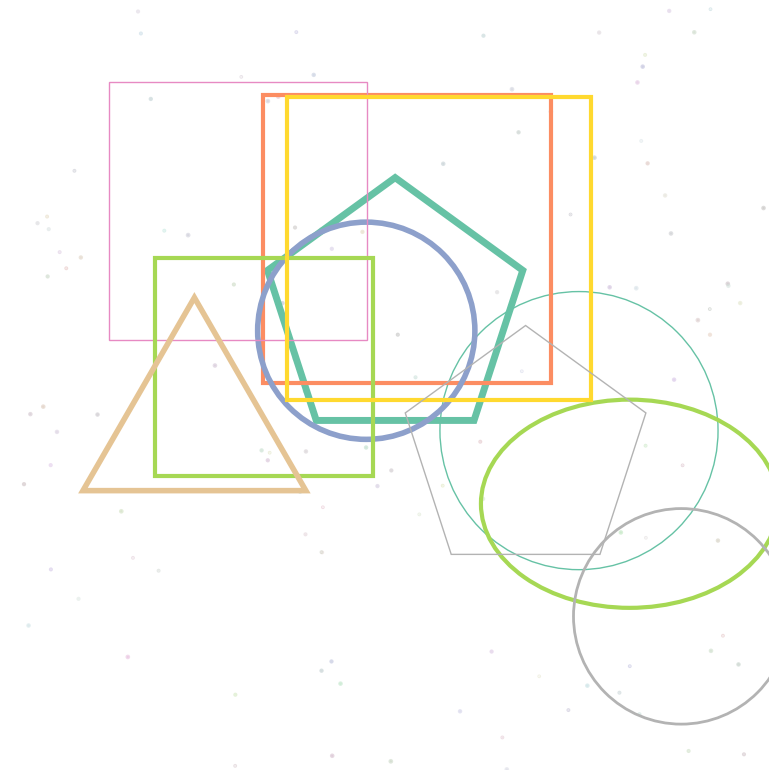[{"shape": "pentagon", "thickness": 2.5, "radius": 0.87, "center": [0.513, 0.595]}, {"shape": "circle", "thickness": 0.5, "radius": 0.9, "center": [0.752, 0.441]}, {"shape": "square", "thickness": 1.5, "radius": 0.94, "center": [0.529, 0.69]}, {"shape": "circle", "thickness": 2, "radius": 0.71, "center": [0.476, 0.57]}, {"shape": "square", "thickness": 0.5, "radius": 0.84, "center": [0.309, 0.725]}, {"shape": "square", "thickness": 1.5, "radius": 0.71, "center": [0.343, 0.523]}, {"shape": "oval", "thickness": 1.5, "radius": 0.97, "center": [0.818, 0.346]}, {"shape": "square", "thickness": 1.5, "radius": 0.99, "center": [0.57, 0.677]}, {"shape": "triangle", "thickness": 2, "radius": 0.84, "center": [0.252, 0.446]}, {"shape": "circle", "thickness": 1, "radius": 0.7, "center": [0.885, 0.2]}, {"shape": "pentagon", "thickness": 0.5, "radius": 0.82, "center": [0.683, 0.413]}]